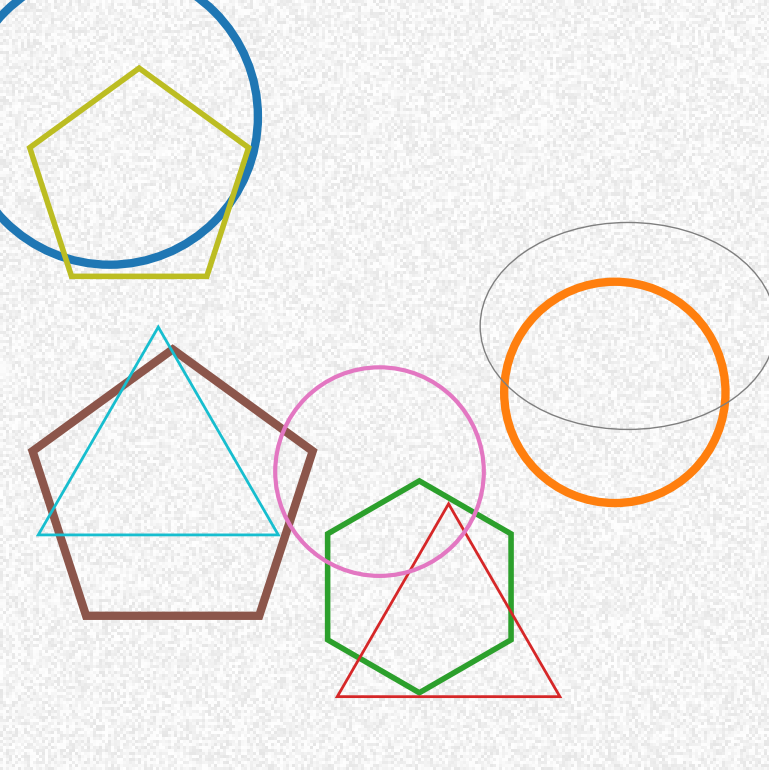[{"shape": "circle", "thickness": 3, "radius": 0.96, "center": [0.143, 0.849]}, {"shape": "circle", "thickness": 3, "radius": 0.72, "center": [0.798, 0.49]}, {"shape": "hexagon", "thickness": 2, "radius": 0.69, "center": [0.545, 0.238]}, {"shape": "triangle", "thickness": 1, "radius": 0.83, "center": [0.583, 0.179]}, {"shape": "pentagon", "thickness": 3, "radius": 0.96, "center": [0.224, 0.355]}, {"shape": "circle", "thickness": 1.5, "radius": 0.68, "center": [0.493, 0.388]}, {"shape": "oval", "thickness": 0.5, "radius": 0.96, "center": [0.816, 0.577]}, {"shape": "pentagon", "thickness": 2, "radius": 0.75, "center": [0.181, 0.762]}, {"shape": "triangle", "thickness": 1, "radius": 0.9, "center": [0.206, 0.395]}]